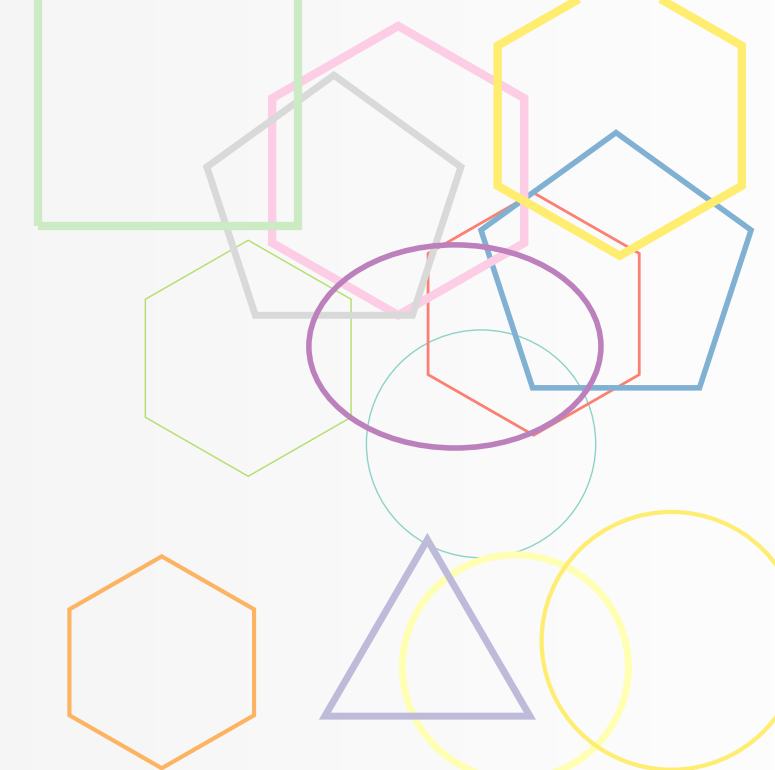[{"shape": "circle", "thickness": 0.5, "radius": 0.74, "center": [0.621, 0.424]}, {"shape": "circle", "thickness": 2.5, "radius": 0.73, "center": [0.665, 0.134]}, {"shape": "triangle", "thickness": 2.5, "radius": 0.76, "center": [0.551, 0.146]}, {"shape": "hexagon", "thickness": 1, "radius": 0.79, "center": [0.689, 0.592]}, {"shape": "pentagon", "thickness": 2, "radius": 0.92, "center": [0.795, 0.645]}, {"shape": "hexagon", "thickness": 1.5, "radius": 0.69, "center": [0.209, 0.14]}, {"shape": "hexagon", "thickness": 0.5, "radius": 0.77, "center": [0.32, 0.535]}, {"shape": "hexagon", "thickness": 3, "radius": 0.94, "center": [0.514, 0.778]}, {"shape": "pentagon", "thickness": 2.5, "radius": 0.86, "center": [0.431, 0.73]}, {"shape": "oval", "thickness": 2, "radius": 0.94, "center": [0.587, 0.55]}, {"shape": "square", "thickness": 3, "radius": 0.84, "center": [0.217, 0.874]}, {"shape": "circle", "thickness": 1.5, "radius": 0.84, "center": [0.866, 0.168]}, {"shape": "hexagon", "thickness": 3, "radius": 0.91, "center": [0.8, 0.85]}]